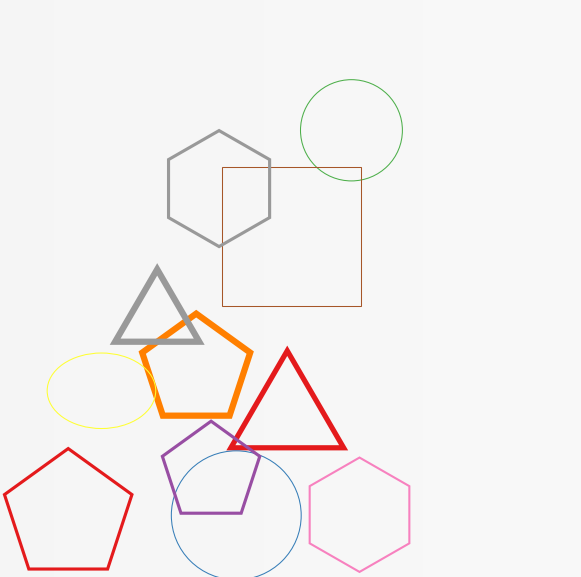[{"shape": "pentagon", "thickness": 1.5, "radius": 0.58, "center": [0.117, 0.107]}, {"shape": "triangle", "thickness": 2.5, "radius": 0.56, "center": [0.494, 0.28]}, {"shape": "circle", "thickness": 0.5, "radius": 0.56, "center": [0.406, 0.107]}, {"shape": "circle", "thickness": 0.5, "radius": 0.44, "center": [0.605, 0.774]}, {"shape": "pentagon", "thickness": 1.5, "radius": 0.44, "center": [0.363, 0.182]}, {"shape": "pentagon", "thickness": 3, "radius": 0.49, "center": [0.338, 0.358]}, {"shape": "oval", "thickness": 0.5, "radius": 0.47, "center": [0.175, 0.322]}, {"shape": "square", "thickness": 0.5, "radius": 0.6, "center": [0.502, 0.59]}, {"shape": "hexagon", "thickness": 1, "radius": 0.5, "center": [0.619, 0.108]}, {"shape": "hexagon", "thickness": 1.5, "radius": 0.5, "center": [0.377, 0.673]}, {"shape": "triangle", "thickness": 3, "radius": 0.42, "center": [0.27, 0.449]}]